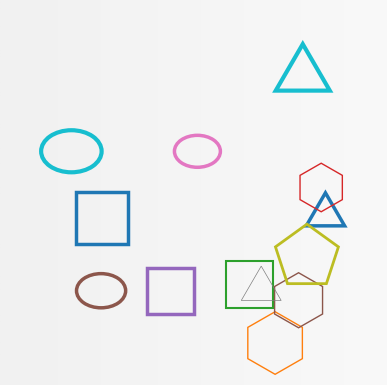[{"shape": "square", "thickness": 2.5, "radius": 0.34, "center": [0.264, 0.435]}, {"shape": "triangle", "thickness": 2.5, "radius": 0.29, "center": [0.84, 0.442]}, {"shape": "hexagon", "thickness": 1, "radius": 0.41, "center": [0.71, 0.109]}, {"shape": "square", "thickness": 1.5, "radius": 0.3, "center": [0.643, 0.261]}, {"shape": "hexagon", "thickness": 1, "radius": 0.32, "center": [0.829, 0.513]}, {"shape": "square", "thickness": 2.5, "radius": 0.3, "center": [0.44, 0.244]}, {"shape": "oval", "thickness": 2.5, "radius": 0.32, "center": [0.261, 0.245]}, {"shape": "hexagon", "thickness": 1, "radius": 0.36, "center": [0.771, 0.22]}, {"shape": "oval", "thickness": 2.5, "radius": 0.3, "center": [0.509, 0.607]}, {"shape": "triangle", "thickness": 0.5, "radius": 0.3, "center": [0.674, 0.249]}, {"shape": "pentagon", "thickness": 2, "radius": 0.43, "center": [0.792, 0.332]}, {"shape": "triangle", "thickness": 3, "radius": 0.4, "center": [0.781, 0.805]}, {"shape": "oval", "thickness": 3, "radius": 0.39, "center": [0.184, 0.607]}]